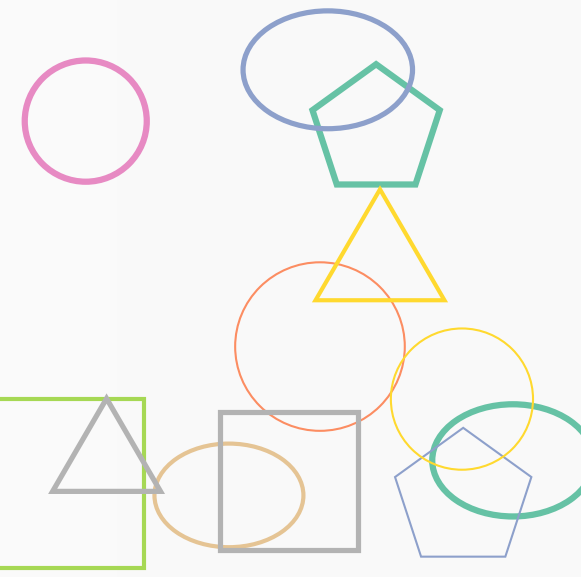[{"shape": "pentagon", "thickness": 3, "radius": 0.58, "center": [0.647, 0.773]}, {"shape": "oval", "thickness": 3, "radius": 0.69, "center": [0.882, 0.202]}, {"shape": "circle", "thickness": 1, "radius": 0.73, "center": [0.551, 0.399]}, {"shape": "pentagon", "thickness": 1, "radius": 0.62, "center": [0.797, 0.135]}, {"shape": "oval", "thickness": 2.5, "radius": 0.73, "center": [0.564, 0.878]}, {"shape": "circle", "thickness": 3, "radius": 0.52, "center": [0.148, 0.789]}, {"shape": "square", "thickness": 2, "radius": 0.74, "center": [0.101, 0.162]}, {"shape": "triangle", "thickness": 2, "radius": 0.64, "center": [0.654, 0.543]}, {"shape": "circle", "thickness": 1, "radius": 0.61, "center": [0.795, 0.308]}, {"shape": "oval", "thickness": 2, "radius": 0.64, "center": [0.394, 0.141]}, {"shape": "square", "thickness": 2.5, "radius": 0.6, "center": [0.497, 0.166]}, {"shape": "triangle", "thickness": 2.5, "radius": 0.54, "center": [0.183, 0.202]}]